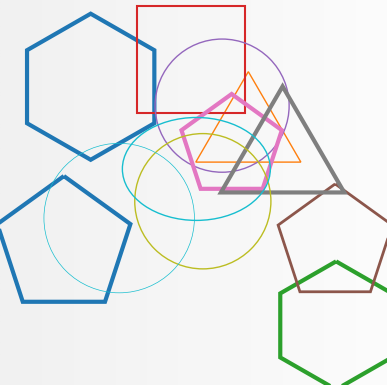[{"shape": "pentagon", "thickness": 3, "radius": 0.9, "center": [0.165, 0.362]}, {"shape": "hexagon", "thickness": 3, "radius": 0.95, "center": [0.234, 0.775]}, {"shape": "triangle", "thickness": 1, "radius": 0.78, "center": [0.641, 0.657]}, {"shape": "hexagon", "thickness": 3, "radius": 0.83, "center": [0.867, 0.155]}, {"shape": "square", "thickness": 1.5, "radius": 0.7, "center": [0.493, 0.845]}, {"shape": "circle", "thickness": 1, "radius": 0.86, "center": [0.573, 0.726]}, {"shape": "pentagon", "thickness": 2, "radius": 0.77, "center": [0.865, 0.367]}, {"shape": "pentagon", "thickness": 3, "radius": 0.68, "center": [0.598, 0.62]}, {"shape": "triangle", "thickness": 3, "radius": 0.92, "center": [0.729, 0.592]}, {"shape": "circle", "thickness": 1, "radius": 0.88, "center": [0.523, 0.477]}, {"shape": "oval", "thickness": 1, "radius": 0.95, "center": [0.507, 0.561]}, {"shape": "circle", "thickness": 0.5, "radius": 0.97, "center": [0.308, 0.434]}]